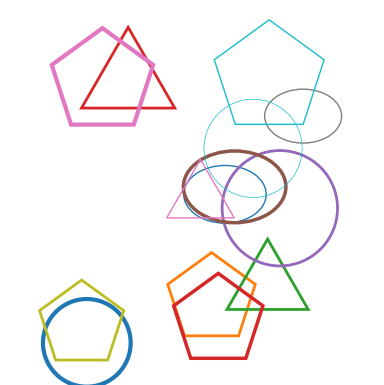[{"shape": "circle", "thickness": 3, "radius": 0.57, "center": [0.226, 0.109]}, {"shape": "oval", "thickness": 1, "radius": 0.53, "center": [0.584, 0.495]}, {"shape": "pentagon", "thickness": 2, "radius": 0.6, "center": [0.549, 0.224]}, {"shape": "triangle", "thickness": 2, "radius": 0.61, "center": [0.695, 0.257]}, {"shape": "triangle", "thickness": 2, "radius": 0.7, "center": [0.333, 0.789]}, {"shape": "pentagon", "thickness": 2.5, "radius": 0.61, "center": [0.567, 0.168]}, {"shape": "circle", "thickness": 2, "radius": 0.75, "center": [0.727, 0.459]}, {"shape": "oval", "thickness": 2.5, "radius": 0.67, "center": [0.609, 0.515]}, {"shape": "triangle", "thickness": 1, "radius": 0.51, "center": [0.521, 0.485]}, {"shape": "pentagon", "thickness": 3, "radius": 0.69, "center": [0.266, 0.788]}, {"shape": "oval", "thickness": 1, "radius": 0.5, "center": [0.787, 0.698]}, {"shape": "pentagon", "thickness": 2, "radius": 0.57, "center": [0.212, 0.158]}, {"shape": "pentagon", "thickness": 1, "radius": 0.75, "center": [0.699, 0.798]}, {"shape": "circle", "thickness": 0.5, "radius": 0.64, "center": [0.657, 0.615]}]